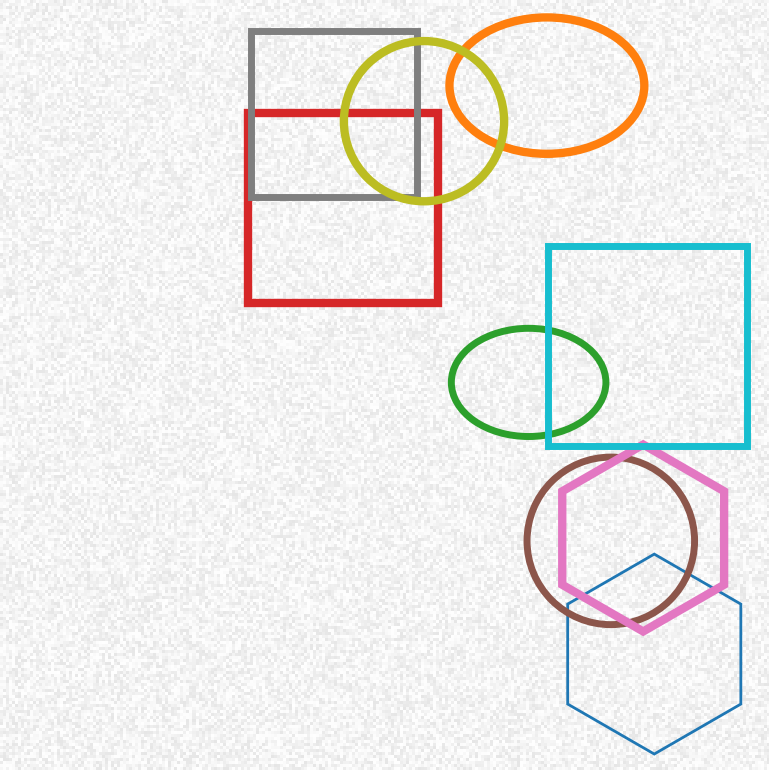[{"shape": "hexagon", "thickness": 1, "radius": 0.65, "center": [0.85, 0.151]}, {"shape": "oval", "thickness": 3, "radius": 0.63, "center": [0.71, 0.889]}, {"shape": "oval", "thickness": 2.5, "radius": 0.5, "center": [0.687, 0.503]}, {"shape": "square", "thickness": 3, "radius": 0.62, "center": [0.445, 0.73]}, {"shape": "circle", "thickness": 2.5, "radius": 0.54, "center": [0.793, 0.298]}, {"shape": "hexagon", "thickness": 3, "radius": 0.61, "center": [0.835, 0.301]}, {"shape": "square", "thickness": 2.5, "radius": 0.54, "center": [0.434, 0.852]}, {"shape": "circle", "thickness": 3, "radius": 0.52, "center": [0.551, 0.843]}, {"shape": "square", "thickness": 2.5, "radius": 0.65, "center": [0.841, 0.551]}]